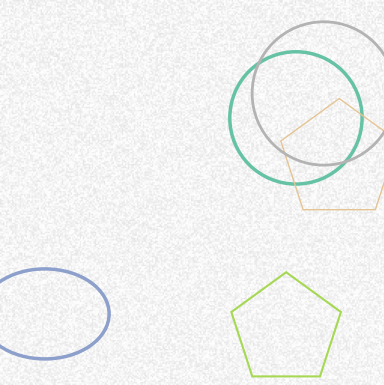[{"shape": "circle", "thickness": 2.5, "radius": 0.86, "center": [0.769, 0.694]}, {"shape": "oval", "thickness": 2.5, "radius": 0.84, "center": [0.116, 0.185]}, {"shape": "pentagon", "thickness": 1.5, "radius": 0.75, "center": [0.743, 0.143]}, {"shape": "pentagon", "thickness": 1, "radius": 0.8, "center": [0.881, 0.584]}, {"shape": "circle", "thickness": 2, "radius": 0.93, "center": [0.841, 0.757]}]